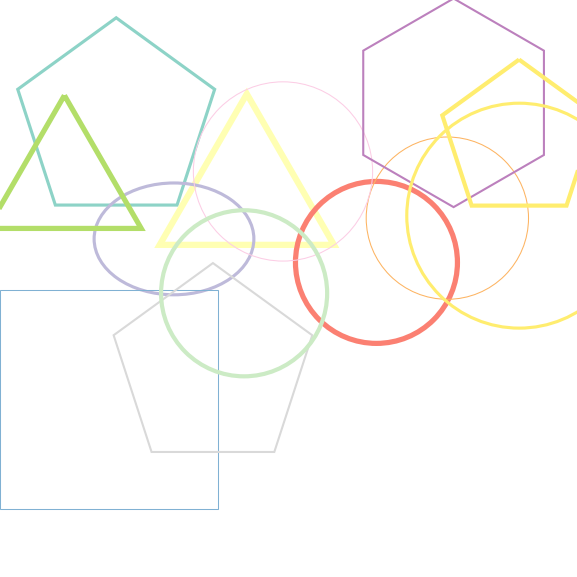[{"shape": "pentagon", "thickness": 1.5, "radius": 0.9, "center": [0.201, 0.789]}, {"shape": "triangle", "thickness": 3, "radius": 0.87, "center": [0.427, 0.662]}, {"shape": "oval", "thickness": 1.5, "radius": 0.69, "center": [0.301, 0.585]}, {"shape": "circle", "thickness": 2.5, "radius": 0.7, "center": [0.652, 0.545]}, {"shape": "square", "thickness": 0.5, "radius": 0.95, "center": [0.189, 0.307]}, {"shape": "circle", "thickness": 0.5, "radius": 0.7, "center": [0.775, 0.621]}, {"shape": "triangle", "thickness": 2.5, "radius": 0.77, "center": [0.112, 0.68]}, {"shape": "circle", "thickness": 0.5, "radius": 0.78, "center": [0.49, 0.702]}, {"shape": "pentagon", "thickness": 1, "radius": 0.9, "center": [0.369, 0.363]}, {"shape": "hexagon", "thickness": 1, "radius": 0.9, "center": [0.785, 0.821]}, {"shape": "circle", "thickness": 2, "radius": 0.72, "center": [0.423, 0.491]}, {"shape": "pentagon", "thickness": 2, "radius": 0.7, "center": [0.899, 0.756]}, {"shape": "circle", "thickness": 1.5, "radius": 0.97, "center": [0.899, 0.626]}]